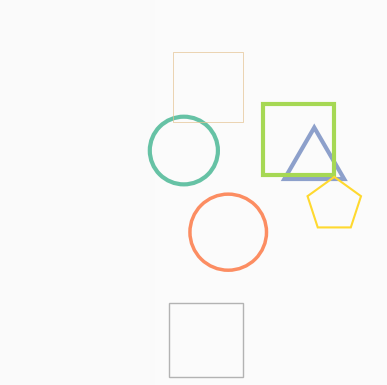[{"shape": "circle", "thickness": 3, "radius": 0.44, "center": [0.474, 0.609]}, {"shape": "circle", "thickness": 2.5, "radius": 0.49, "center": [0.589, 0.397]}, {"shape": "triangle", "thickness": 3, "radius": 0.45, "center": [0.811, 0.58]}, {"shape": "square", "thickness": 3, "radius": 0.46, "center": [0.771, 0.637]}, {"shape": "pentagon", "thickness": 1.5, "radius": 0.36, "center": [0.863, 0.468]}, {"shape": "square", "thickness": 0.5, "radius": 0.45, "center": [0.538, 0.774]}, {"shape": "square", "thickness": 1, "radius": 0.48, "center": [0.532, 0.117]}]